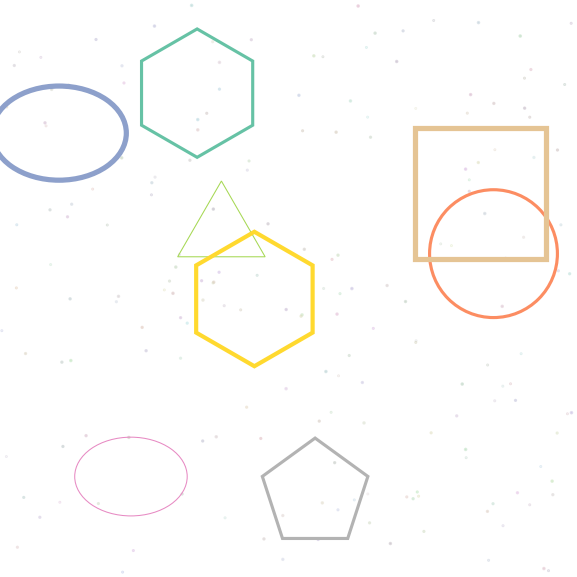[{"shape": "hexagon", "thickness": 1.5, "radius": 0.56, "center": [0.341, 0.838]}, {"shape": "circle", "thickness": 1.5, "radius": 0.55, "center": [0.855, 0.56]}, {"shape": "oval", "thickness": 2.5, "radius": 0.58, "center": [0.102, 0.769]}, {"shape": "oval", "thickness": 0.5, "radius": 0.49, "center": [0.227, 0.174]}, {"shape": "triangle", "thickness": 0.5, "radius": 0.44, "center": [0.383, 0.598]}, {"shape": "hexagon", "thickness": 2, "radius": 0.58, "center": [0.44, 0.481]}, {"shape": "square", "thickness": 2.5, "radius": 0.57, "center": [0.832, 0.664]}, {"shape": "pentagon", "thickness": 1.5, "radius": 0.48, "center": [0.546, 0.144]}]